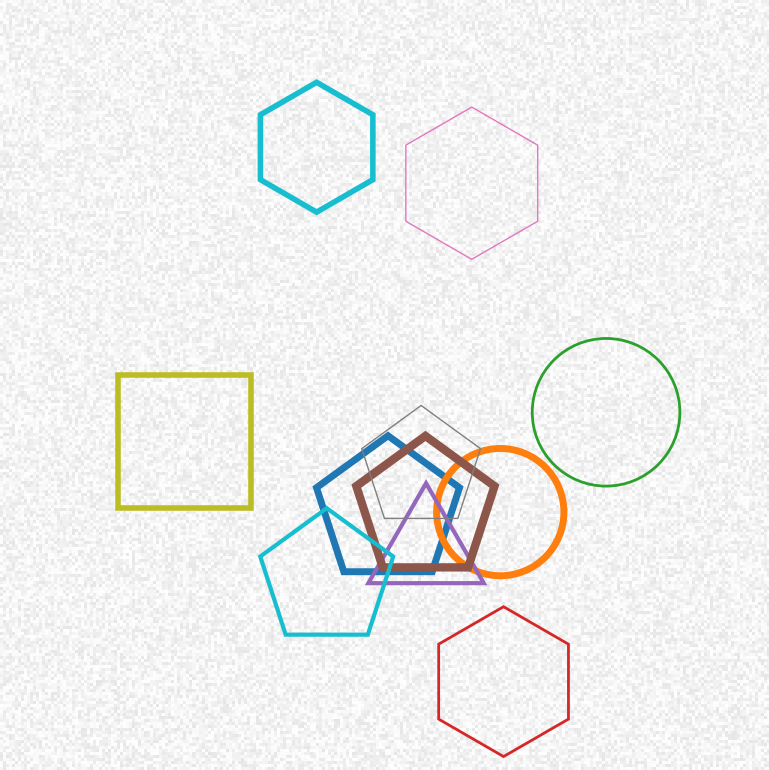[{"shape": "pentagon", "thickness": 2.5, "radius": 0.49, "center": [0.504, 0.336]}, {"shape": "circle", "thickness": 2.5, "radius": 0.41, "center": [0.65, 0.335]}, {"shape": "circle", "thickness": 1, "radius": 0.48, "center": [0.787, 0.465]}, {"shape": "hexagon", "thickness": 1, "radius": 0.49, "center": [0.654, 0.115]}, {"shape": "triangle", "thickness": 1.5, "radius": 0.43, "center": [0.553, 0.286]}, {"shape": "pentagon", "thickness": 3, "radius": 0.47, "center": [0.553, 0.339]}, {"shape": "hexagon", "thickness": 0.5, "radius": 0.49, "center": [0.613, 0.762]}, {"shape": "pentagon", "thickness": 0.5, "radius": 0.41, "center": [0.547, 0.392]}, {"shape": "square", "thickness": 2, "radius": 0.43, "center": [0.239, 0.427]}, {"shape": "hexagon", "thickness": 2, "radius": 0.42, "center": [0.411, 0.809]}, {"shape": "pentagon", "thickness": 1.5, "radius": 0.45, "center": [0.424, 0.249]}]